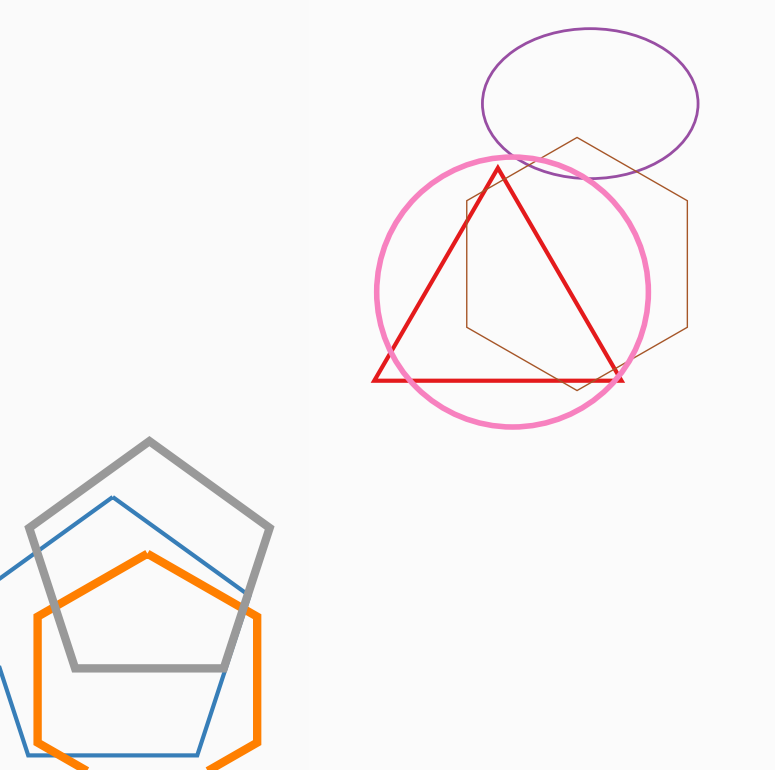[{"shape": "triangle", "thickness": 1.5, "radius": 0.92, "center": [0.642, 0.598]}, {"shape": "pentagon", "thickness": 1.5, "radius": 0.93, "center": [0.145, 0.169]}, {"shape": "oval", "thickness": 1, "radius": 0.7, "center": [0.762, 0.865]}, {"shape": "hexagon", "thickness": 3, "radius": 0.82, "center": [0.19, 0.117]}, {"shape": "hexagon", "thickness": 0.5, "radius": 0.82, "center": [0.745, 0.657]}, {"shape": "circle", "thickness": 2, "radius": 0.88, "center": [0.661, 0.621]}, {"shape": "pentagon", "thickness": 3, "radius": 0.82, "center": [0.193, 0.264]}]